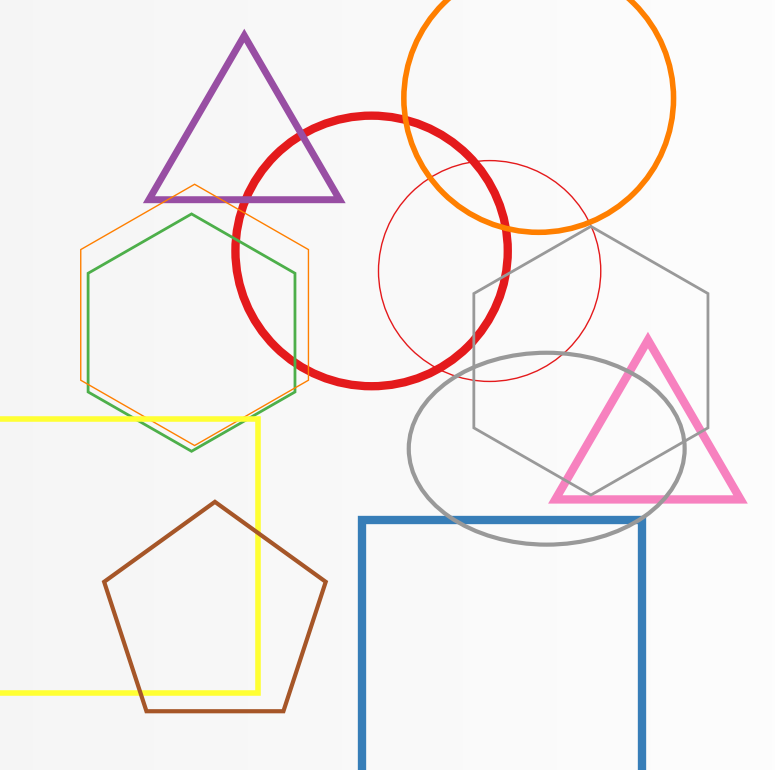[{"shape": "circle", "thickness": 3, "radius": 0.88, "center": [0.479, 0.674]}, {"shape": "circle", "thickness": 0.5, "radius": 0.72, "center": [0.632, 0.648]}, {"shape": "square", "thickness": 3, "radius": 0.91, "center": [0.648, 0.143]}, {"shape": "hexagon", "thickness": 1, "radius": 0.77, "center": [0.247, 0.568]}, {"shape": "triangle", "thickness": 2.5, "radius": 0.71, "center": [0.315, 0.812]}, {"shape": "circle", "thickness": 2, "radius": 0.87, "center": [0.695, 0.872]}, {"shape": "hexagon", "thickness": 0.5, "radius": 0.85, "center": [0.251, 0.591]}, {"shape": "square", "thickness": 2, "radius": 0.89, "center": [0.155, 0.277]}, {"shape": "pentagon", "thickness": 1.5, "radius": 0.75, "center": [0.277, 0.198]}, {"shape": "triangle", "thickness": 3, "radius": 0.69, "center": [0.836, 0.42]}, {"shape": "oval", "thickness": 1.5, "radius": 0.89, "center": [0.705, 0.417]}, {"shape": "hexagon", "thickness": 1, "radius": 0.87, "center": [0.762, 0.532]}]